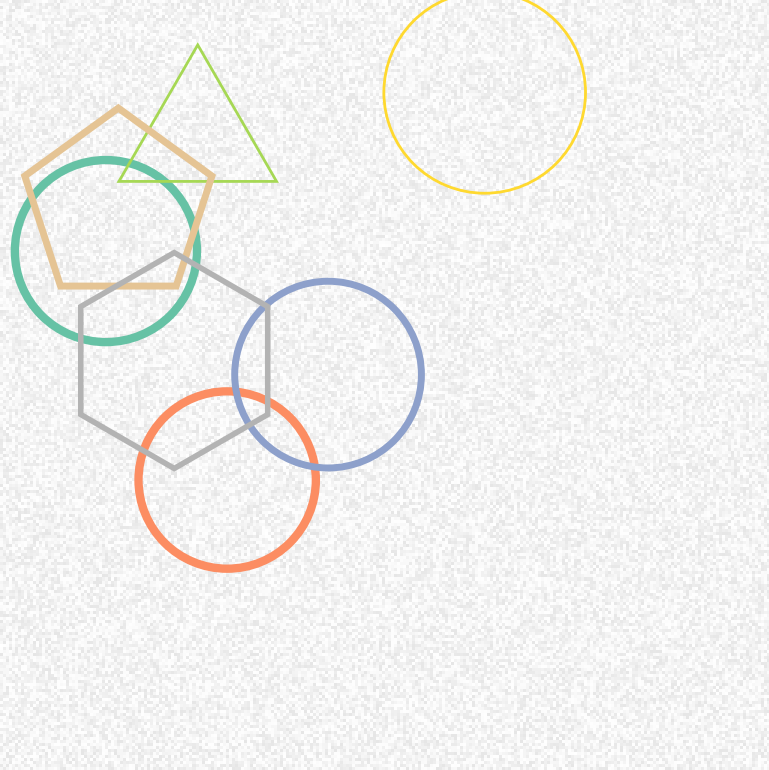[{"shape": "circle", "thickness": 3, "radius": 0.59, "center": [0.138, 0.674]}, {"shape": "circle", "thickness": 3, "radius": 0.58, "center": [0.295, 0.377]}, {"shape": "circle", "thickness": 2.5, "radius": 0.61, "center": [0.426, 0.513]}, {"shape": "triangle", "thickness": 1, "radius": 0.59, "center": [0.257, 0.823]}, {"shape": "circle", "thickness": 1, "radius": 0.65, "center": [0.629, 0.88]}, {"shape": "pentagon", "thickness": 2.5, "radius": 0.64, "center": [0.154, 0.732]}, {"shape": "hexagon", "thickness": 2, "radius": 0.7, "center": [0.226, 0.532]}]